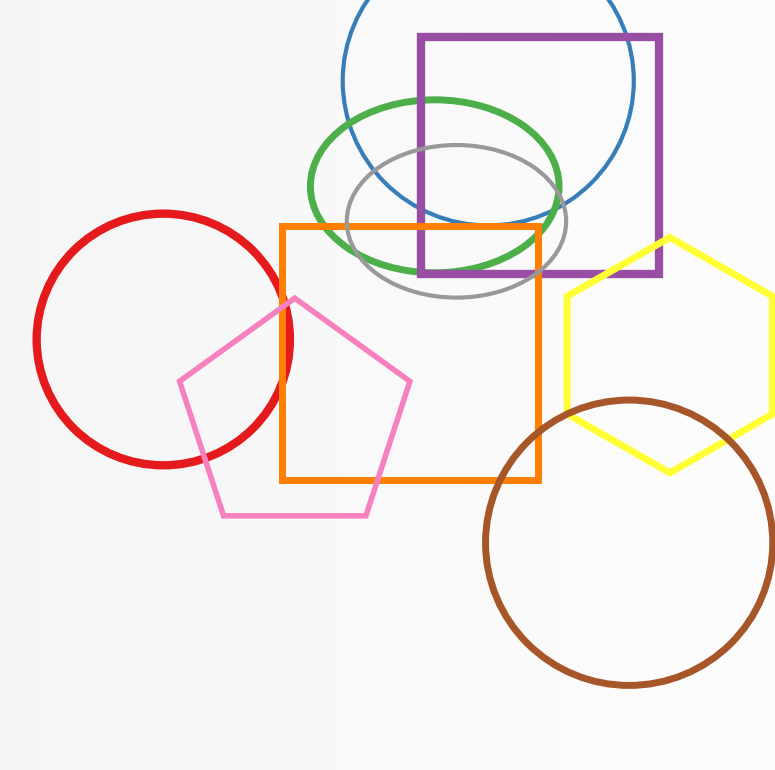[{"shape": "circle", "thickness": 3, "radius": 0.82, "center": [0.211, 0.559]}, {"shape": "circle", "thickness": 1.5, "radius": 0.94, "center": [0.63, 0.895]}, {"shape": "oval", "thickness": 2.5, "radius": 0.8, "center": [0.561, 0.758]}, {"shape": "square", "thickness": 3, "radius": 0.77, "center": [0.697, 0.798]}, {"shape": "square", "thickness": 2.5, "radius": 0.83, "center": [0.529, 0.541]}, {"shape": "hexagon", "thickness": 2.5, "radius": 0.76, "center": [0.864, 0.539]}, {"shape": "circle", "thickness": 2.5, "radius": 0.93, "center": [0.812, 0.295]}, {"shape": "pentagon", "thickness": 2, "radius": 0.78, "center": [0.38, 0.457]}, {"shape": "oval", "thickness": 1.5, "radius": 0.71, "center": [0.589, 0.713]}]